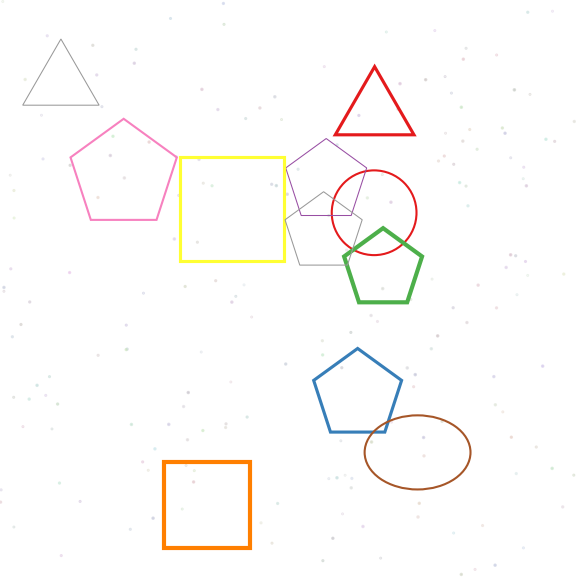[{"shape": "circle", "thickness": 1, "radius": 0.37, "center": [0.648, 0.631]}, {"shape": "triangle", "thickness": 1.5, "radius": 0.39, "center": [0.649, 0.805]}, {"shape": "pentagon", "thickness": 1.5, "radius": 0.4, "center": [0.619, 0.316]}, {"shape": "pentagon", "thickness": 2, "radius": 0.35, "center": [0.663, 0.533]}, {"shape": "pentagon", "thickness": 0.5, "radius": 0.37, "center": [0.565, 0.686]}, {"shape": "square", "thickness": 2, "radius": 0.37, "center": [0.358, 0.125]}, {"shape": "square", "thickness": 1.5, "radius": 0.45, "center": [0.401, 0.637]}, {"shape": "oval", "thickness": 1, "radius": 0.46, "center": [0.723, 0.216]}, {"shape": "pentagon", "thickness": 1, "radius": 0.48, "center": [0.214, 0.697]}, {"shape": "triangle", "thickness": 0.5, "radius": 0.38, "center": [0.105, 0.855]}, {"shape": "pentagon", "thickness": 0.5, "radius": 0.35, "center": [0.56, 0.597]}]